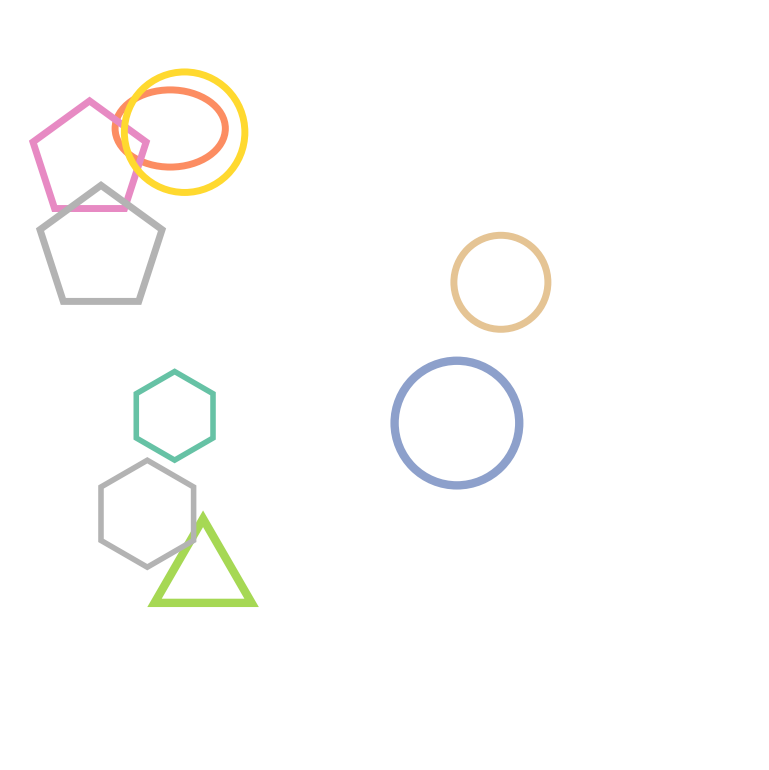[{"shape": "hexagon", "thickness": 2, "radius": 0.29, "center": [0.227, 0.46]}, {"shape": "oval", "thickness": 2.5, "radius": 0.36, "center": [0.221, 0.833]}, {"shape": "circle", "thickness": 3, "radius": 0.4, "center": [0.593, 0.451]}, {"shape": "pentagon", "thickness": 2.5, "radius": 0.39, "center": [0.116, 0.792]}, {"shape": "triangle", "thickness": 3, "radius": 0.36, "center": [0.264, 0.253]}, {"shape": "circle", "thickness": 2.5, "radius": 0.39, "center": [0.24, 0.828]}, {"shape": "circle", "thickness": 2.5, "radius": 0.31, "center": [0.651, 0.633]}, {"shape": "pentagon", "thickness": 2.5, "radius": 0.42, "center": [0.131, 0.676]}, {"shape": "hexagon", "thickness": 2, "radius": 0.35, "center": [0.191, 0.333]}]